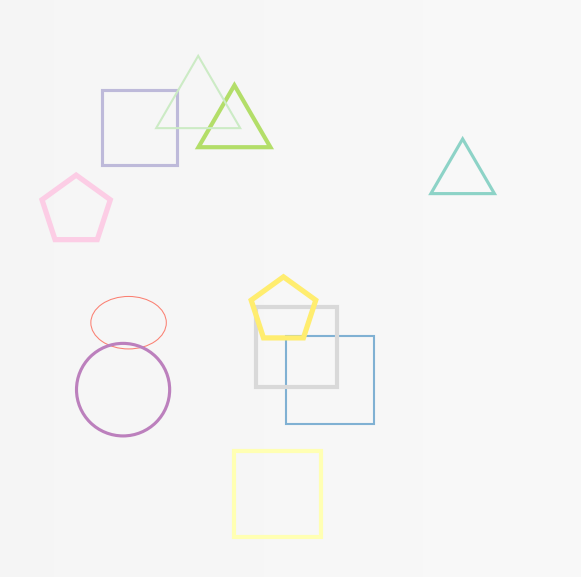[{"shape": "triangle", "thickness": 1.5, "radius": 0.32, "center": [0.796, 0.695]}, {"shape": "square", "thickness": 2, "radius": 0.37, "center": [0.477, 0.144]}, {"shape": "square", "thickness": 1.5, "radius": 0.32, "center": [0.24, 0.778]}, {"shape": "oval", "thickness": 0.5, "radius": 0.32, "center": [0.221, 0.44]}, {"shape": "square", "thickness": 1, "radius": 0.38, "center": [0.568, 0.341]}, {"shape": "triangle", "thickness": 2, "radius": 0.36, "center": [0.403, 0.78]}, {"shape": "pentagon", "thickness": 2.5, "radius": 0.31, "center": [0.131, 0.634]}, {"shape": "square", "thickness": 2, "radius": 0.35, "center": [0.511, 0.398]}, {"shape": "circle", "thickness": 1.5, "radius": 0.4, "center": [0.212, 0.324]}, {"shape": "triangle", "thickness": 1, "radius": 0.42, "center": [0.341, 0.819]}, {"shape": "pentagon", "thickness": 2.5, "radius": 0.29, "center": [0.488, 0.461]}]